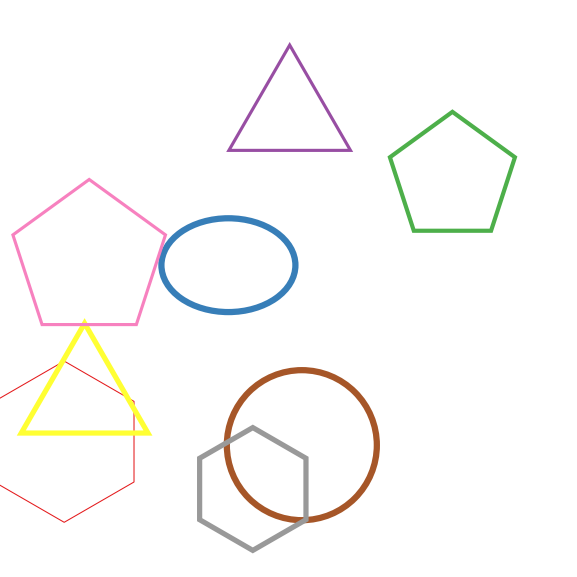[{"shape": "hexagon", "thickness": 0.5, "radius": 0.7, "center": [0.111, 0.234]}, {"shape": "oval", "thickness": 3, "radius": 0.58, "center": [0.396, 0.54]}, {"shape": "pentagon", "thickness": 2, "radius": 0.57, "center": [0.783, 0.692]}, {"shape": "triangle", "thickness": 1.5, "radius": 0.61, "center": [0.502, 0.8]}, {"shape": "triangle", "thickness": 2.5, "radius": 0.63, "center": [0.147, 0.313]}, {"shape": "circle", "thickness": 3, "radius": 0.65, "center": [0.523, 0.228]}, {"shape": "pentagon", "thickness": 1.5, "radius": 0.69, "center": [0.154, 0.549]}, {"shape": "hexagon", "thickness": 2.5, "radius": 0.53, "center": [0.438, 0.152]}]